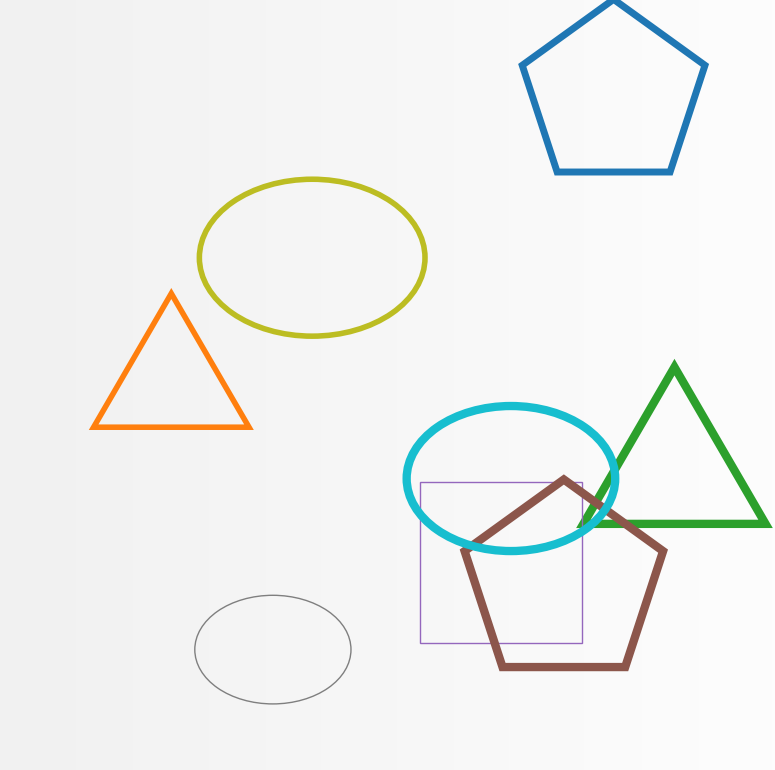[{"shape": "pentagon", "thickness": 2.5, "radius": 0.62, "center": [0.792, 0.877]}, {"shape": "triangle", "thickness": 2, "radius": 0.58, "center": [0.221, 0.503]}, {"shape": "triangle", "thickness": 3, "radius": 0.68, "center": [0.87, 0.387]}, {"shape": "square", "thickness": 0.5, "radius": 0.52, "center": [0.647, 0.269]}, {"shape": "pentagon", "thickness": 3, "radius": 0.67, "center": [0.728, 0.243]}, {"shape": "oval", "thickness": 0.5, "radius": 0.5, "center": [0.352, 0.156]}, {"shape": "oval", "thickness": 2, "radius": 0.73, "center": [0.403, 0.665]}, {"shape": "oval", "thickness": 3, "radius": 0.67, "center": [0.659, 0.379]}]